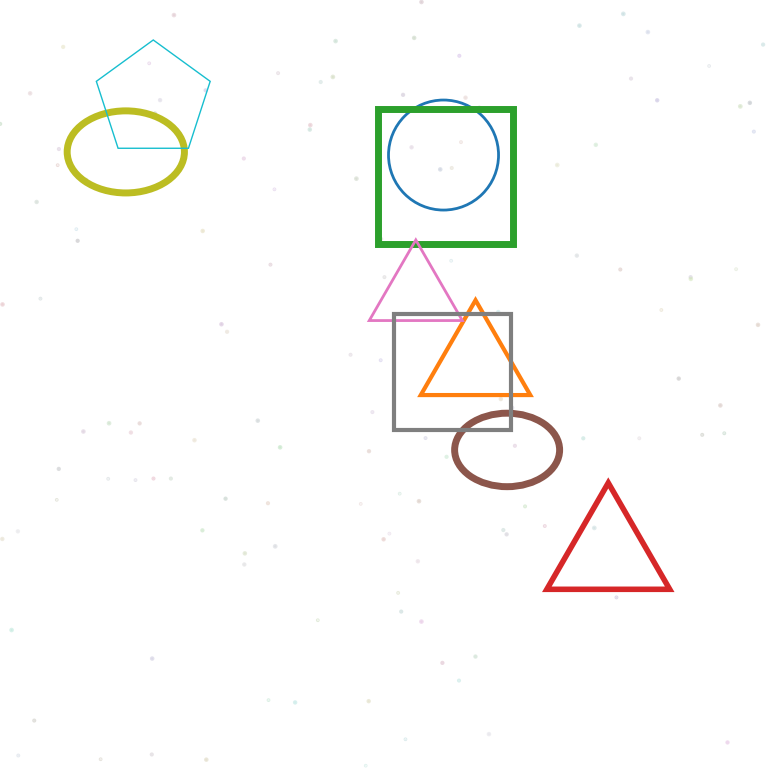[{"shape": "circle", "thickness": 1, "radius": 0.36, "center": [0.576, 0.799]}, {"shape": "triangle", "thickness": 1.5, "radius": 0.41, "center": [0.618, 0.528]}, {"shape": "square", "thickness": 2.5, "radius": 0.44, "center": [0.579, 0.771]}, {"shape": "triangle", "thickness": 2, "radius": 0.46, "center": [0.79, 0.281]}, {"shape": "oval", "thickness": 2.5, "radius": 0.34, "center": [0.659, 0.416]}, {"shape": "triangle", "thickness": 1, "radius": 0.35, "center": [0.54, 0.619]}, {"shape": "square", "thickness": 1.5, "radius": 0.38, "center": [0.588, 0.517]}, {"shape": "oval", "thickness": 2.5, "radius": 0.38, "center": [0.163, 0.803]}, {"shape": "pentagon", "thickness": 0.5, "radius": 0.39, "center": [0.199, 0.87]}]